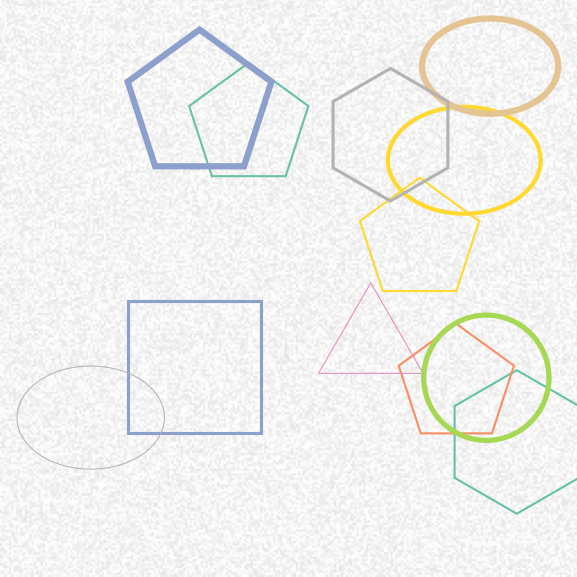[{"shape": "hexagon", "thickness": 1, "radius": 0.62, "center": [0.895, 0.234]}, {"shape": "pentagon", "thickness": 1, "radius": 0.54, "center": [0.431, 0.782]}, {"shape": "pentagon", "thickness": 1, "radius": 0.52, "center": [0.79, 0.334]}, {"shape": "square", "thickness": 1.5, "radius": 0.57, "center": [0.337, 0.363]}, {"shape": "pentagon", "thickness": 3, "radius": 0.65, "center": [0.346, 0.817]}, {"shape": "triangle", "thickness": 0.5, "radius": 0.52, "center": [0.642, 0.405]}, {"shape": "circle", "thickness": 2.5, "radius": 0.54, "center": [0.842, 0.345]}, {"shape": "oval", "thickness": 2, "radius": 0.66, "center": [0.804, 0.722]}, {"shape": "pentagon", "thickness": 1, "radius": 0.54, "center": [0.726, 0.583]}, {"shape": "oval", "thickness": 3, "radius": 0.59, "center": [0.849, 0.885]}, {"shape": "hexagon", "thickness": 1.5, "radius": 0.57, "center": [0.676, 0.766]}, {"shape": "oval", "thickness": 0.5, "radius": 0.64, "center": [0.157, 0.276]}]